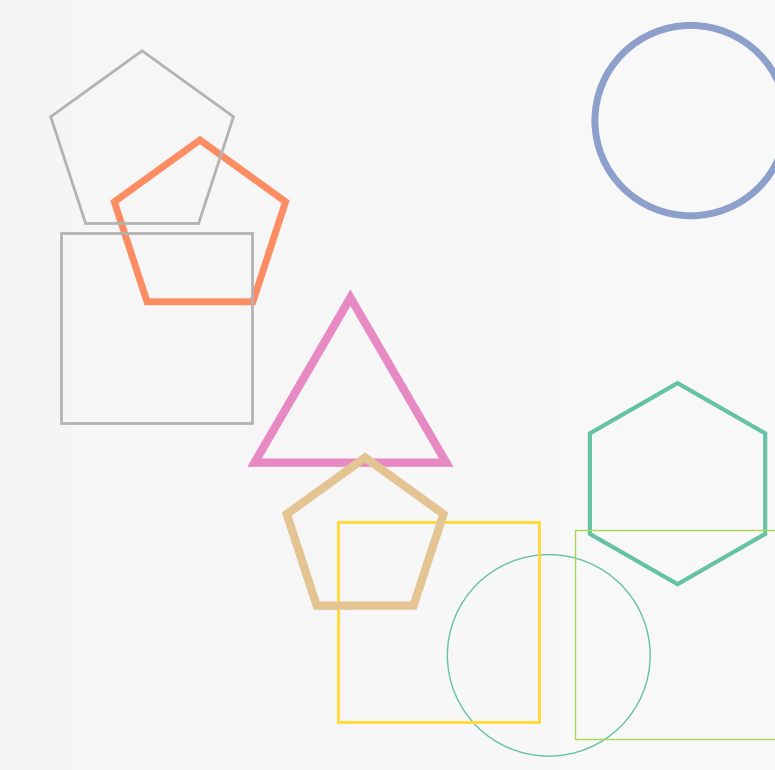[{"shape": "circle", "thickness": 0.5, "radius": 0.65, "center": [0.708, 0.149]}, {"shape": "hexagon", "thickness": 1.5, "radius": 0.65, "center": [0.874, 0.372]}, {"shape": "pentagon", "thickness": 2.5, "radius": 0.58, "center": [0.258, 0.702]}, {"shape": "circle", "thickness": 2.5, "radius": 0.62, "center": [0.891, 0.843]}, {"shape": "triangle", "thickness": 3, "radius": 0.71, "center": [0.452, 0.471]}, {"shape": "square", "thickness": 0.5, "radius": 0.68, "center": [0.878, 0.176]}, {"shape": "square", "thickness": 1, "radius": 0.65, "center": [0.566, 0.192]}, {"shape": "pentagon", "thickness": 3, "radius": 0.53, "center": [0.471, 0.3]}, {"shape": "pentagon", "thickness": 1, "radius": 0.62, "center": [0.183, 0.81]}, {"shape": "square", "thickness": 1, "radius": 0.62, "center": [0.202, 0.574]}]